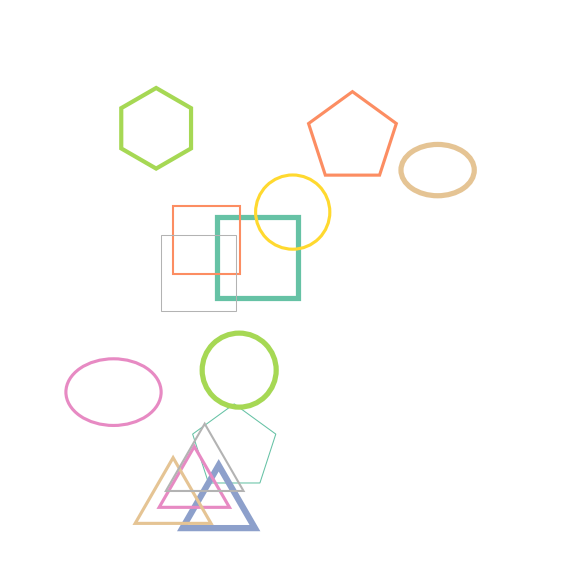[{"shape": "pentagon", "thickness": 0.5, "radius": 0.38, "center": [0.406, 0.224]}, {"shape": "square", "thickness": 2.5, "radius": 0.35, "center": [0.446, 0.554]}, {"shape": "pentagon", "thickness": 1.5, "radius": 0.4, "center": [0.61, 0.761]}, {"shape": "square", "thickness": 1, "radius": 0.29, "center": [0.358, 0.583]}, {"shape": "triangle", "thickness": 3, "radius": 0.36, "center": [0.379, 0.121]}, {"shape": "oval", "thickness": 1.5, "radius": 0.41, "center": [0.197, 0.32]}, {"shape": "triangle", "thickness": 1.5, "radius": 0.35, "center": [0.336, 0.156]}, {"shape": "circle", "thickness": 2.5, "radius": 0.32, "center": [0.414, 0.358]}, {"shape": "hexagon", "thickness": 2, "radius": 0.35, "center": [0.27, 0.777]}, {"shape": "circle", "thickness": 1.5, "radius": 0.32, "center": [0.507, 0.632]}, {"shape": "triangle", "thickness": 1.5, "radius": 0.38, "center": [0.3, 0.131]}, {"shape": "oval", "thickness": 2.5, "radius": 0.32, "center": [0.758, 0.705]}, {"shape": "triangle", "thickness": 1, "radius": 0.39, "center": [0.354, 0.188]}, {"shape": "square", "thickness": 0.5, "radius": 0.33, "center": [0.344, 0.526]}]